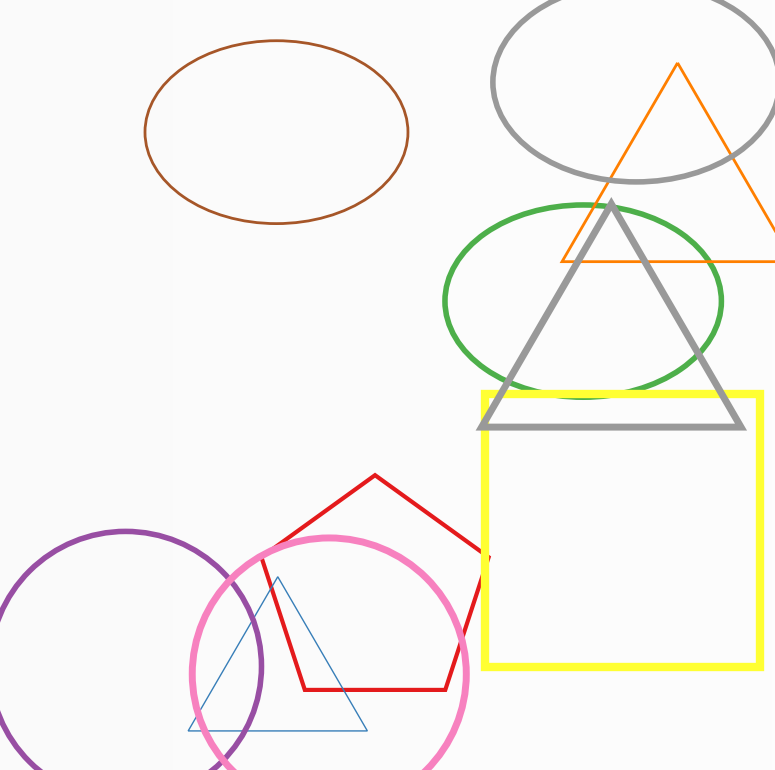[{"shape": "pentagon", "thickness": 1.5, "radius": 0.77, "center": [0.484, 0.229]}, {"shape": "triangle", "thickness": 0.5, "radius": 0.67, "center": [0.358, 0.117]}, {"shape": "oval", "thickness": 2, "radius": 0.89, "center": [0.752, 0.609]}, {"shape": "circle", "thickness": 2, "radius": 0.88, "center": [0.162, 0.135]}, {"shape": "triangle", "thickness": 1, "radius": 0.86, "center": [0.874, 0.746]}, {"shape": "square", "thickness": 3, "radius": 0.89, "center": [0.803, 0.311]}, {"shape": "oval", "thickness": 1, "radius": 0.85, "center": [0.357, 0.828]}, {"shape": "circle", "thickness": 2.5, "radius": 0.88, "center": [0.425, 0.125]}, {"shape": "triangle", "thickness": 2.5, "radius": 0.97, "center": [0.789, 0.542]}, {"shape": "oval", "thickness": 2, "radius": 0.92, "center": [0.821, 0.893]}]